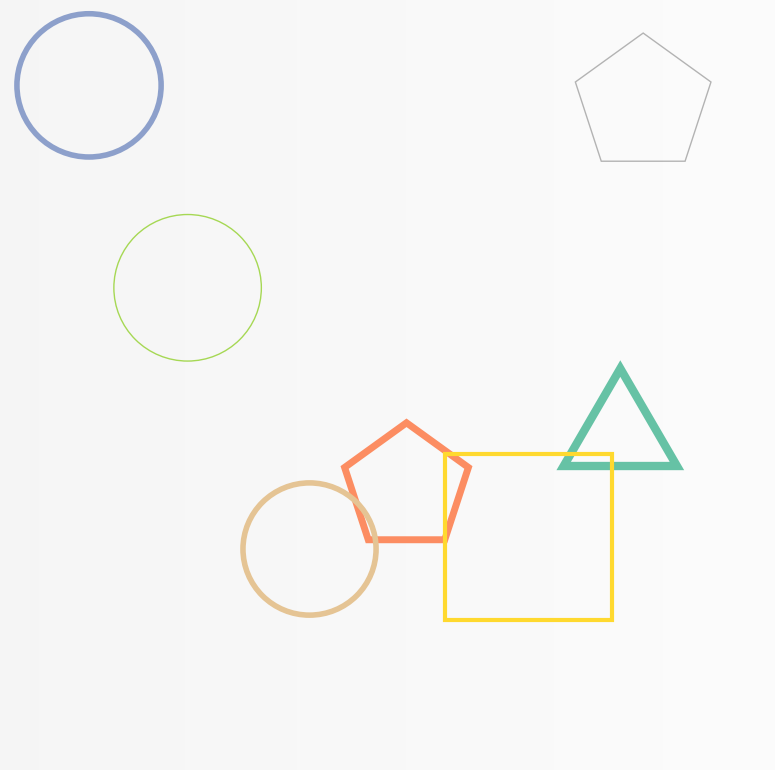[{"shape": "triangle", "thickness": 3, "radius": 0.42, "center": [0.8, 0.437]}, {"shape": "pentagon", "thickness": 2.5, "radius": 0.42, "center": [0.525, 0.367]}, {"shape": "circle", "thickness": 2, "radius": 0.47, "center": [0.115, 0.889]}, {"shape": "circle", "thickness": 0.5, "radius": 0.48, "center": [0.242, 0.626]}, {"shape": "square", "thickness": 1.5, "radius": 0.54, "center": [0.682, 0.302]}, {"shape": "circle", "thickness": 2, "radius": 0.43, "center": [0.399, 0.287]}, {"shape": "pentagon", "thickness": 0.5, "radius": 0.46, "center": [0.83, 0.865]}]